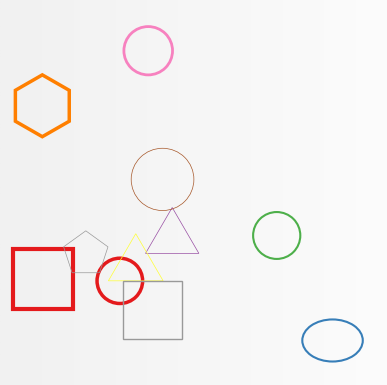[{"shape": "circle", "thickness": 2.5, "radius": 0.29, "center": [0.309, 0.271]}, {"shape": "square", "thickness": 3, "radius": 0.39, "center": [0.11, 0.275]}, {"shape": "oval", "thickness": 1.5, "radius": 0.39, "center": [0.858, 0.116]}, {"shape": "circle", "thickness": 1.5, "radius": 0.3, "center": [0.714, 0.388]}, {"shape": "triangle", "thickness": 0.5, "radius": 0.4, "center": [0.444, 0.382]}, {"shape": "hexagon", "thickness": 2.5, "radius": 0.4, "center": [0.109, 0.725]}, {"shape": "triangle", "thickness": 0.5, "radius": 0.41, "center": [0.35, 0.311]}, {"shape": "circle", "thickness": 0.5, "radius": 0.4, "center": [0.419, 0.534]}, {"shape": "circle", "thickness": 2, "radius": 0.31, "center": [0.382, 0.868]}, {"shape": "pentagon", "thickness": 0.5, "radius": 0.3, "center": [0.221, 0.34]}, {"shape": "square", "thickness": 1, "radius": 0.38, "center": [0.394, 0.194]}]